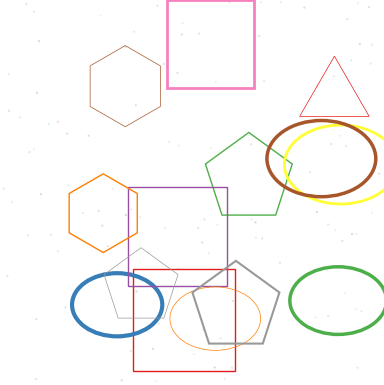[{"shape": "square", "thickness": 1, "radius": 0.66, "center": [0.478, 0.17]}, {"shape": "triangle", "thickness": 0.5, "radius": 0.52, "center": [0.869, 0.75]}, {"shape": "oval", "thickness": 3, "radius": 0.59, "center": [0.304, 0.208]}, {"shape": "oval", "thickness": 2.5, "radius": 0.63, "center": [0.878, 0.219]}, {"shape": "pentagon", "thickness": 1, "radius": 0.59, "center": [0.646, 0.537]}, {"shape": "square", "thickness": 1, "radius": 0.64, "center": [0.461, 0.385]}, {"shape": "oval", "thickness": 0.5, "radius": 0.59, "center": [0.559, 0.172]}, {"shape": "hexagon", "thickness": 1, "radius": 0.51, "center": [0.268, 0.446]}, {"shape": "oval", "thickness": 2, "radius": 0.73, "center": [0.885, 0.573]}, {"shape": "hexagon", "thickness": 0.5, "radius": 0.53, "center": [0.325, 0.776]}, {"shape": "oval", "thickness": 2.5, "radius": 0.71, "center": [0.835, 0.588]}, {"shape": "square", "thickness": 2, "radius": 0.57, "center": [0.547, 0.887]}, {"shape": "pentagon", "thickness": 0.5, "radius": 0.51, "center": [0.366, 0.256]}, {"shape": "pentagon", "thickness": 1.5, "radius": 0.59, "center": [0.613, 0.204]}]